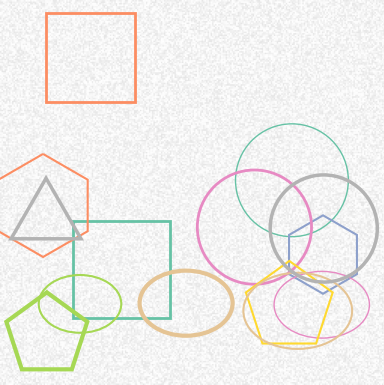[{"shape": "circle", "thickness": 1, "radius": 0.73, "center": [0.758, 0.532]}, {"shape": "square", "thickness": 2, "radius": 0.63, "center": [0.315, 0.301]}, {"shape": "hexagon", "thickness": 1.5, "radius": 0.67, "center": [0.112, 0.466]}, {"shape": "square", "thickness": 2, "radius": 0.58, "center": [0.235, 0.851]}, {"shape": "hexagon", "thickness": 1.5, "radius": 0.51, "center": [0.839, 0.339]}, {"shape": "oval", "thickness": 1, "radius": 0.62, "center": [0.836, 0.208]}, {"shape": "circle", "thickness": 2, "radius": 0.74, "center": [0.661, 0.41]}, {"shape": "oval", "thickness": 1.5, "radius": 0.54, "center": [0.208, 0.211]}, {"shape": "pentagon", "thickness": 3, "radius": 0.55, "center": [0.122, 0.13]}, {"shape": "pentagon", "thickness": 1.5, "radius": 0.59, "center": [0.751, 0.204]}, {"shape": "oval", "thickness": 1.5, "radius": 0.71, "center": [0.773, 0.193]}, {"shape": "oval", "thickness": 3, "radius": 0.6, "center": [0.483, 0.213]}, {"shape": "circle", "thickness": 2.5, "radius": 0.7, "center": [0.841, 0.407]}, {"shape": "triangle", "thickness": 2.5, "radius": 0.52, "center": [0.12, 0.432]}]